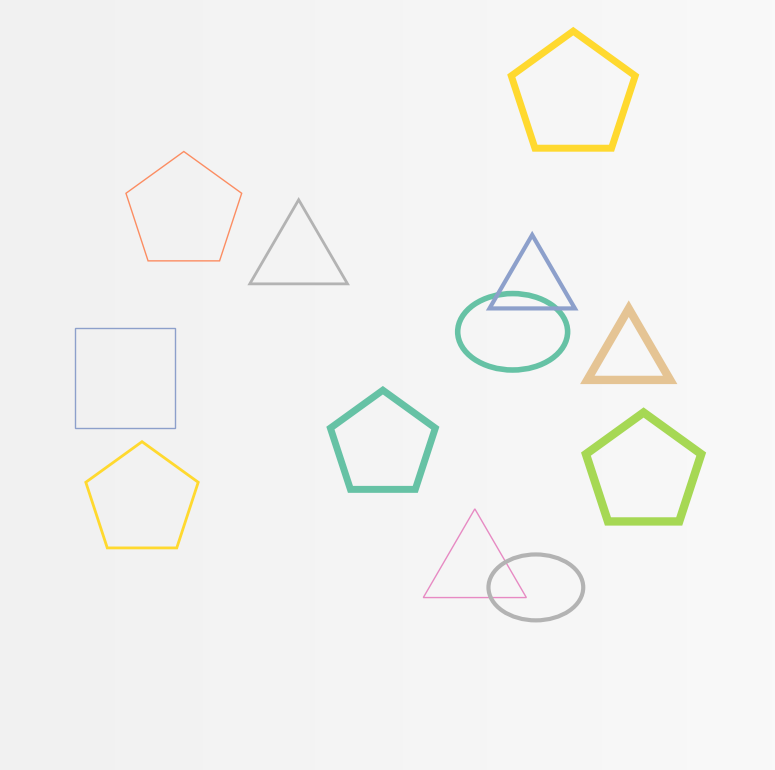[{"shape": "oval", "thickness": 2, "radius": 0.35, "center": [0.661, 0.569]}, {"shape": "pentagon", "thickness": 2.5, "radius": 0.36, "center": [0.494, 0.422]}, {"shape": "pentagon", "thickness": 0.5, "radius": 0.39, "center": [0.237, 0.725]}, {"shape": "triangle", "thickness": 1.5, "radius": 0.32, "center": [0.687, 0.631]}, {"shape": "square", "thickness": 0.5, "radius": 0.32, "center": [0.161, 0.509]}, {"shape": "triangle", "thickness": 0.5, "radius": 0.38, "center": [0.613, 0.262]}, {"shape": "pentagon", "thickness": 3, "radius": 0.39, "center": [0.83, 0.386]}, {"shape": "pentagon", "thickness": 2.5, "radius": 0.42, "center": [0.74, 0.876]}, {"shape": "pentagon", "thickness": 1, "radius": 0.38, "center": [0.183, 0.35]}, {"shape": "triangle", "thickness": 3, "radius": 0.31, "center": [0.811, 0.537]}, {"shape": "triangle", "thickness": 1, "radius": 0.36, "center": [0.385, 0.668]}, {"shape": "oval", "thickness": 1.5, "radius": 0.31, "center": [0.691, 0.237]}]